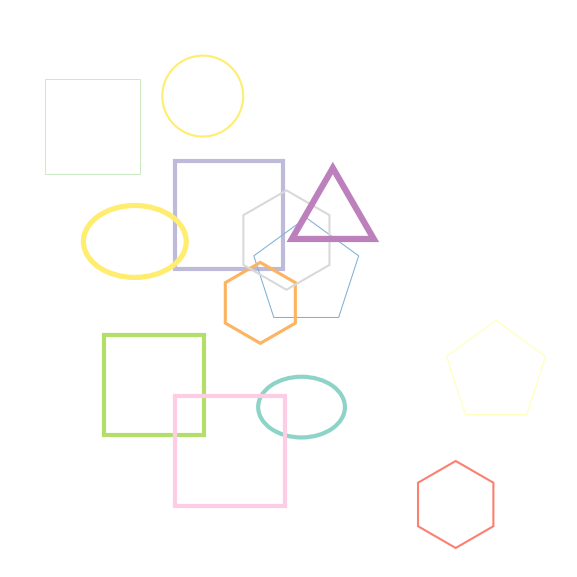[{"shape": "oval", "thickness": 2, "radius": 0.38, "center": [0.522, 0.294]}, {"shape": "pentagon", "thickness": 0.5, "radius": 0.45, "center": [0.859, 0.354]}, {"shape": "square", "thickness": 2, "radius": 0.47, "center": [0.397, 0.626]}, {"shape": "hexagon", "thickness": 1, "radius": 0.38, "center": [0.789, 0.126]}, {"shape": "pentagon", "thickness": 0.5, "radius": 0.48, "center": [0.53, 0.527]}, {"shape": "hexagon", "thickness": 1.5, "radius": 0.35, "center": [0.451, 0.475]}, {"shape": "square", "thickness": 2, "radius": 0.43, "center": [0.266, 0.333]}, {"shape": "square", "thickness": 2, "radius": 0.47, "center": [0.398, 0.218]}, {"shape": "hexagon", "thickness": 1, "radius": 0.43, "center": [0.496, 0.583]}, {"shape": "triangle", "thickness": 3, "radius": 0.41, "center": [0.576, 0.626]}, {"shape": "square", "thickness": 0.5, "radius": 0.41, "center": [0.161, 0.78]}, {"shape": "circle", "thickness": 1, "radius": 0.35, "center": [0.351, 0.833]}, {"shape": "oval", "thickness": 2.5, "radius": 0.45, "center": [0.233, 0.581]}]